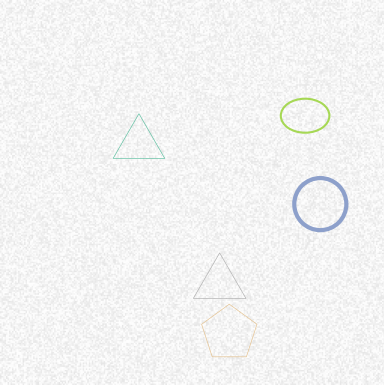[{"shape": "triangle", "thickness": 0.5, "radius": 0.39, "center": [0.361, 0.627]}, {"shape": "circle", "thickness": 3, "radius": 0.34, "center": [0.832, 0.47]}, {"shape": "oval", "thickness": 1.5, "radius": 0.32, "center": [0.792, 0.699]}, {"shape": "pentagon", "thickness": 0.5, "radius": 0.38, "center": [0.596, 0.134]}, {"shape": "triangle", "thickness": 0.5, "radius": 0.39, "center": [0.57, 0.264]}]